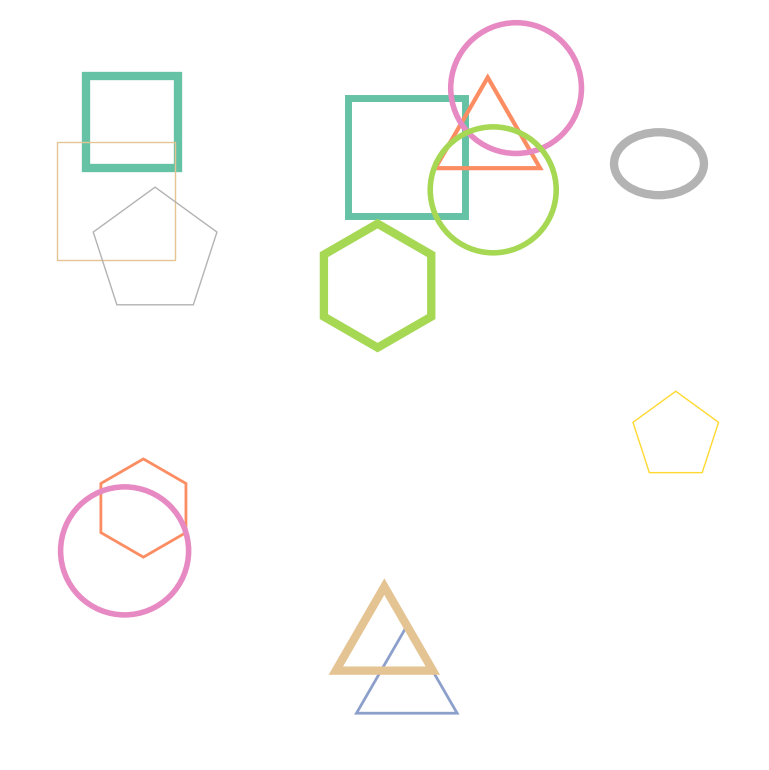[{"shape": "square", "thickness": 2.5, "radius": 0.38, "center": [0.527, 0.796]}, {"shape": "square", "thickness": 3, "radius": 0.3, "center": [0.171, 0.842]}, {"shape": "triangle", "thickness": 1.5, "radius": 0.39, "center": [0.633, 0.821]}, {"shape": "hexagon", "thickness": 1, "radius": 0.32, "center": [0.186, 0.34]}, {"shape": "triangle", "thickness": 1, "radius": 0.38, "center": [0.528, 0.111]}, {"shape": "circle", "thickness": 2, "radius": 0.42, "center": [0.67, 0.886]}, {"shape": "circle", "thickness": 2, "radius": 0.42, "center": [0.162, 0.285]}, {"shape": "hexagon", "thickness": 3, "radius": 0.4, "center": [0.49, 0.629]}, {"shape": "circle", "thickness": 2, "radius": 0.41, "center": [0.641, 0.753]}, {"shape": "pentagon", "thickness": 0.5, "radius": 0.29, "center": [0.878, 0.433]}, {"shape": "square", "thickness": 0.5, "radius": 0.38, "center": [0.15, 0.739]}, {"shape": "triangle", "thickness": 3, "radius": 0.36, "center": [0.499, 0.165]}, {"shape": "pentagon", "thickness": 0.5, "radius": 0.42, "center": [0.201, 0.672]}, {"shape": "oval", "thickness": 3, "radius": 0.29, "center": [0.856, 0.787]}]